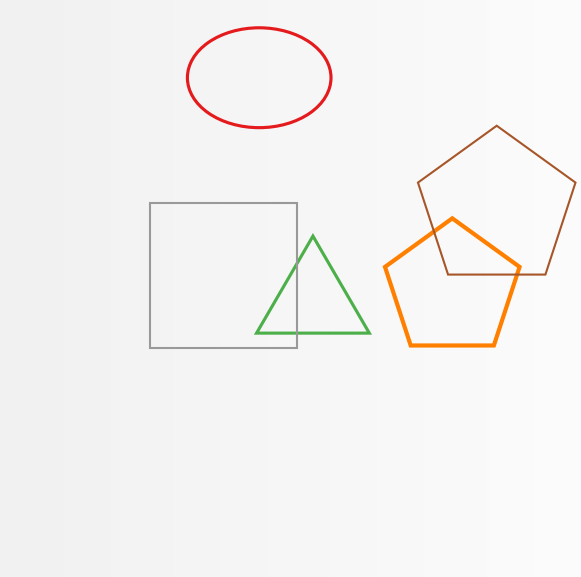[{"shape": "oval", "thickness": 1.5, "radius": 0.62, "center": [0.446, 0.865]}, {"shape": "triangle", "thickness": 1.5, "radius": 0.56, "center": [0.538, 0.478]}, {"shape": "pentagon", "thickness": 2, "radius": 0.61, "center": [0.778, 0.499]}, {"shape": "pentagon", "thickness": 1, "radius": 0.71, "center": [0.855, 0.639]}, {"shape": "square", "thickness": 1, "radius": 0.63, "center": [0.385, 0.522]}]